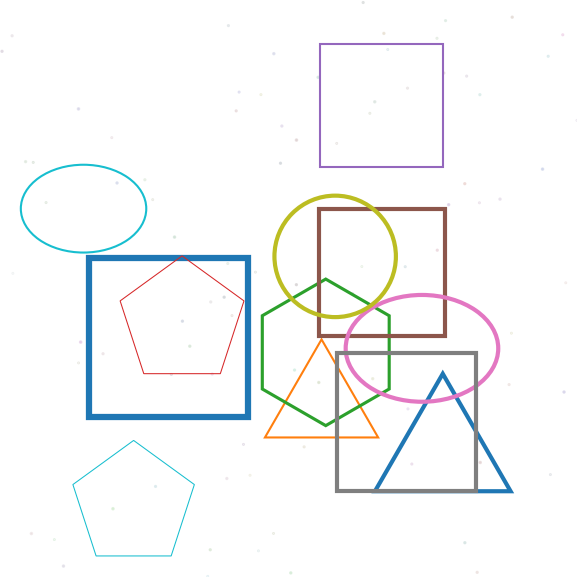[{"shape": "triangle", "thickness": 2, "radius": 0.68, "center": [0.767, 0.216]}, {"shape": "square", "thickness": 3, "radius": 0.69, "center": [0.292, 0.414]}, {"shape": "triangle", "thickness": 1, "radius": 0.57, "center": [0.557, 0.298]}, {"shape": "hexagon", "thickness": 1.5, "radius": 0.63, "center": [0.564, 0.389]}, {"shape": "pentagon", "thickness": 0.5, "radius": 0.56, "center": [0.315, 0.443]}, {"shape": "square", "thickness": 1, "radius": 0.53, "center": [0.66, 0.816]}, {"shape": "square", "thickness": 2, "radius": 0.55, "center": [0.661, 0.528]}, {"shape": "oval", "thickness": 2, "radius": 0.66, "center": [0.731, 0.396]}, {"shape": "square", "thickness": 2, "radius": 0.6, "center": [0.704, 0.268]}, {"shape": "circle", "thickness": 2, "radius": 0.53, "center": [0.58, 0.555]}, {"shape": "oval", "thickness": 1, "radius": 0.54, "center": [0.145, 0.638]}, {"shape": "pentagon", "thickness": 0.5, "radius": 0.55, "center": [0.231, 0.126]}]